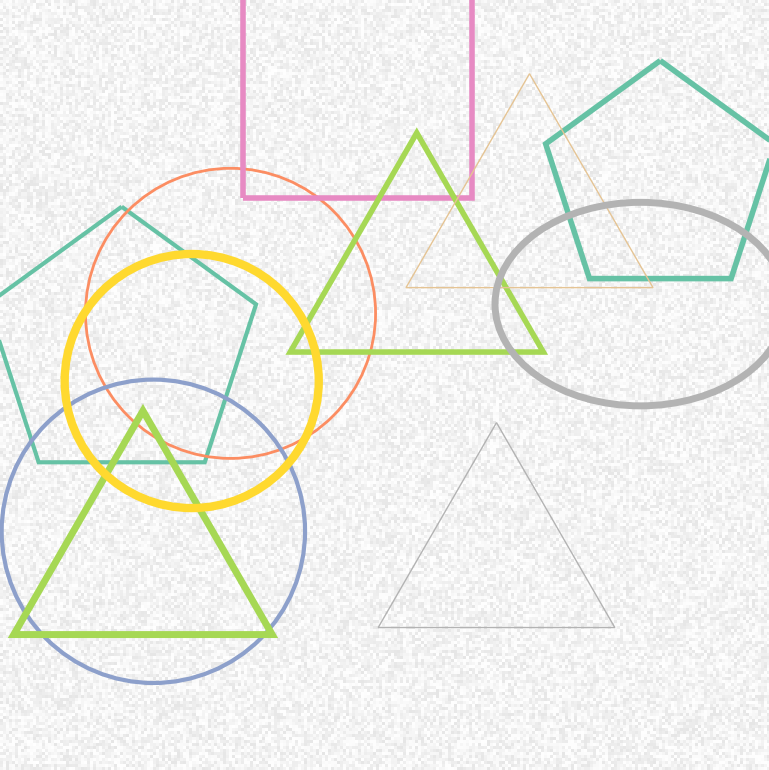[{"shape": "pentagon", "thickness": 2, "radius": 0.78, "center": [0.858, 0.765]}, {"shape": "pentagon", "thickness": 1.5, "radius": 0.92, "center": [0.158, 0.548]}, {"shape": "circle", "thickness": 1, "radius": 0.94, "center": [0.299, 0.593]}, {"shape": "circle", "thickness": 1.5, "radius": 0.99, "center": [0.199, 0.31]}, {"shape": "square", "thickness": 2, "radius": 0.75, "center": [0.464, 0.892]}, {"shape": "triangle", "thickness": 2, "radius": 0.95, "center": [0.541, 0.638]}, {"shape": "triangle", "thickness": 2.5, "radius": 0.97, "center": [0.186, 0.273]}, {"shape": "circle", "thickness": 3, "radius": 0.82, "center": [0.249, 0.505]}, {"shape": "triangle", "thickness": 0.5, "radius": 0.93, "center": [0.688, 0.719]}, {"shape": "oval", "thickness": 2.5, "radius": 0.94, "center": [0.832, 0.605]}, {"shape": "triangle", "thickness": 0.5, "radius": 0.89, "center": [0.645, 0.274]}]